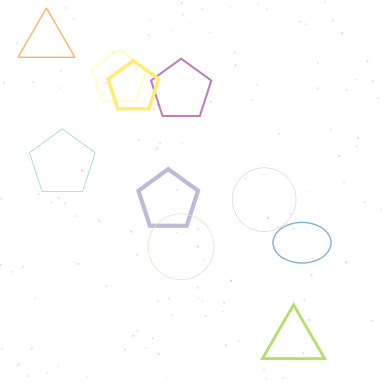[{"shape": "pentagon", "thickness": 0.5, "radius": 0.45, "center": [0.162, 0.576]}, {"shape": "pentagon", "thickness": 1, "radius": 0.37, "center": [0.31, 0.798]}, {"shape": "pentagon", "thickness": 3, "radius": 0.41, "center": [0.437, 0.479]}, {"shape": "oval", "thickness": 1, "radius": 0.38, "center": [0.784, 0.37]}, {"shape": "triangle", "thickness": 1, "radius": 0.43, "center": [0.121, 0.894]}, {"shape": "triangle", "thickness": 2, "radius": 0.47, "center": [0.762, 0.115]}, {"shape": "circle", "thickness": 0.5, "radius": 0.41, "center": [0.686, 0.481]}, {"shape": "pentagon", "thickness": 1.5, "radius": 0.41, "center": [0.471, 0.765]}, {"shape": "circle", "thickness": 0.5, "radius": 0.43, "center": [0.47, 0.359]}, {"shape": "pentagon", "thickness": 2.5, "radius": 0.34, "center": [0.346, 0.773]}]